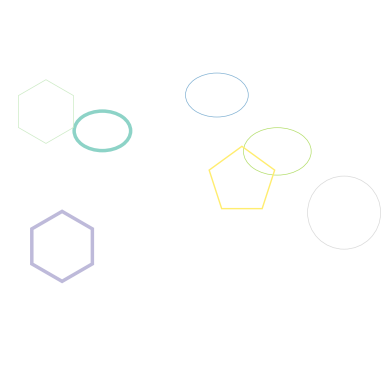[{"shape": "oval", "thickness": 2.5, "radius": 0.37, "center": [0.266, 0.66]}, {"shape": "hexagon", "thickness": 2.5, "radius": 0.45, "center": [0.161, 0.36]}, {"shape": "oval", "thickness": 0.5, "radius": 0.41, "center": [0.563, 0.753]}, {"shape": "oval", "thickness": 0.5, "radius": 0.44, "center": [0.72, 0.607]}, {"shape": "circle", "thickness": 0.5, "radius": 0.47, "center": [0.894, 0.448]}, {"shape": "hexagon", "thickness": 0.5, "radius": 0.41, "center": [0.119, 0.71]}, {"shape": "pentagon", "thickness": 1, "radius": 0.45, "center": [0.628, 0.53]}]